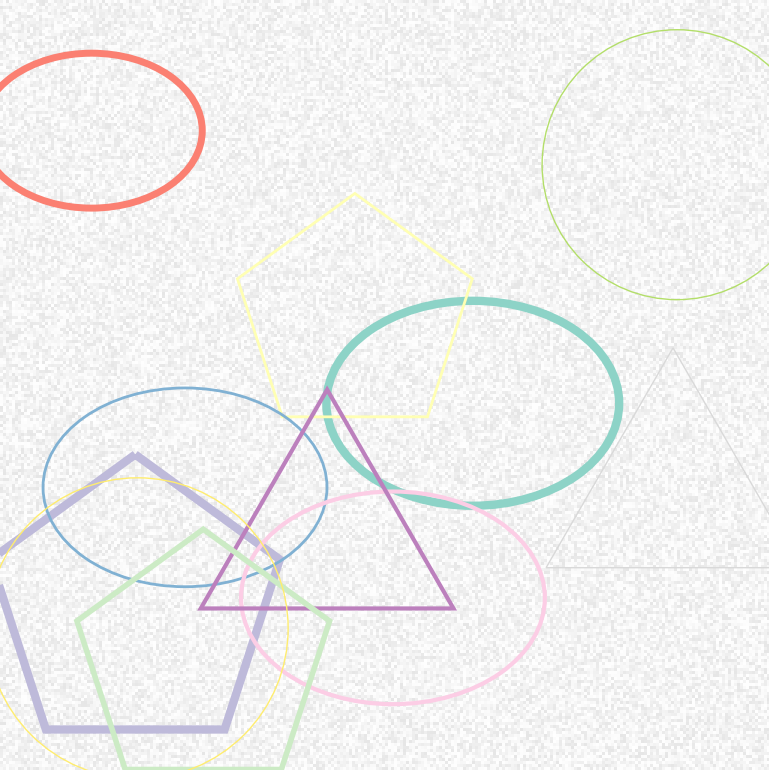[{"shape": "oval", "thickness": 3, "radius": 0.95, "center": [0.614, 0.476]}, {"shape": "pentagon", "thickness": 1, "radius": 0.8, "center": [0.461, 0.588]}, {"shape": "pentagon", "thickness": 3, "radius": 0.99, "center": [0.176, 0.212]}, {"shape": "oval", "thickness": 2.5, "radius": 0.72, "center": [0.119, 0.83]}, {"shape": "oval", "thickness": 1, "radius": 0.92, "center": [0.24, 0.367]}, {"shape": "circle", "thickness": 0.5, "radius": 0.88, "center": [0.879, 0.786]}, {"shape": "oval", "thickness": 1.5, "radius": 0.99, "center": [0.51, 0.224]}, {"shape": "triangle", "thickness": 0.5, "radius": 0.95, "center": [0.874, 0.358]}, {"shape": "triangle", "thickness": 1.5, "radius": 0.95, "center": [0.425, 0.305]}, {"shape": "pentagon", "thickness": 2, "radius": 0.86, "center": [0.264, 0.14]}, {"shape": "circle", "thickness": 0.5, "radius": 0.98, "center": [0.179, 0.184]}]